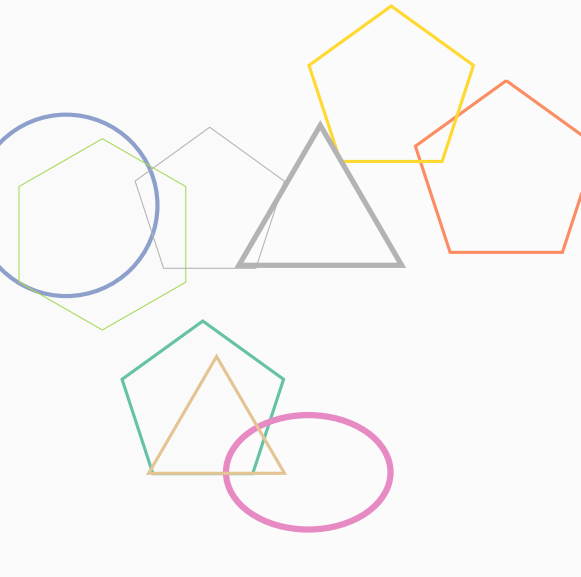[{"shape": "pentagon", "thickness": 1.5, "radius": 0.73, "center": [0.349, 0.297]}, {"shape": "pentagon", "thickness": 1.5, "radius": 0.82, "center": [0.871, 0.695]}, {"shape": "circle", "thickness": 2, "radius": 0.79, "center": [0.114, 0.644]}, {"shape": "oval", "thickness": 3, "radius": 0.71, "center": [0.53, 0.181]}, {"shape": "hexagon", "thickness": 0.5, "radius": 0.83, "center": [0.176, 0.593]}, {"shape": "pentagon", "thickness": 1.5, "radius": 0.74, "center": [0.673, 0.84]}, {"shape": "triangle", "thickness": 1.5, "radius": 0.67, "center": [0.373, 0.247]}, {"shape": "triangle", "thickness": 2.5, "radius": 0.81, "center": [0.551, 0.621]}, {"shape": "pentagon", "thickness": 0.5, "radius": 0.68, "center": [0.361, 0.644]}]